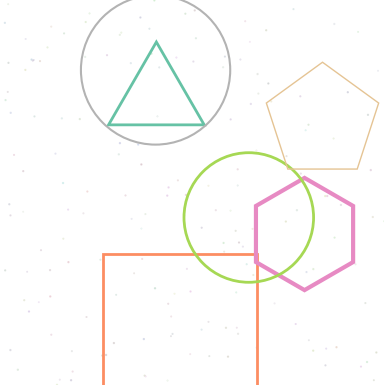[{"shape": "triangle", "thickness": 2, "radius": 0.72, "center": [0.406, 0.747]}, {"shape": "square", "thickness": 2, "radius": 0.99, "center": [0.468, 0.143]}, {"shape": "hexagon", "thickness": 3, "radius": 0.73, "center": [0.791, 0.392]}, {"shape": "circle", "thickness": 2, "radius": 0.84, "center": [0.646, 0.435]}, {"shape": "pentagon", "thickness": 1, "radius": 0.77, "center": [0.838, 0.685]}, {"shape": "circle", "thickness": 1.5, "radius": 0.97, "center": [0.404, 0.818]}]